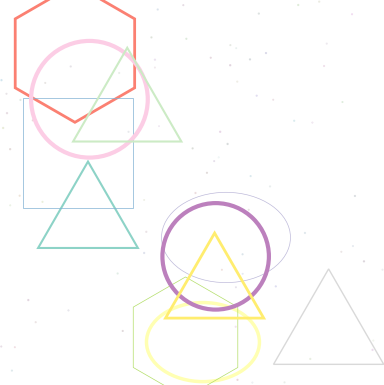[{"shape": "triangle", "thickness": 1.5, "radius": 0.75, "center": [0.229, 0.431]}, {"shape": "oval", "thickness": 2.5, "radius": 0.73, "center": [0.527, 0.111]}, {"shape": "oval", "thickness": 0.5, "radius": 0.84, "center": [0.587, 0.383]}, {"shape": "hexagon", "thickness": 2, "radius": 0.9, "center": [0.195, 0.861]}, {"shape": "square", "thickness": 0.5, "radius": 0.72, "center": [0.202, 0.602]}, {"shape": "hexagon", "thickness": 0.5, "radius": 0.78, "center": [0.482, 0.124]}, {"shape": "circle", "thickness": 3, "radius": 0.76, "center": [0.232, 0.742]}, {"shape": "triangle", "thickness": 1, "radius": 0.83, "center": [0.854, 0.136]}, {"shape": "circle", "thickness": 3, "radius": 0.69, "center": [0.56, 0.334]}, {"shape": "triangle", "thickness": 1.5, "radius": 0.81, "center": [0.33, 0.714]}, {"shape": "triangle", "thickness": 2, "radius": 0.74, "center": [0.557, 0.247]}]